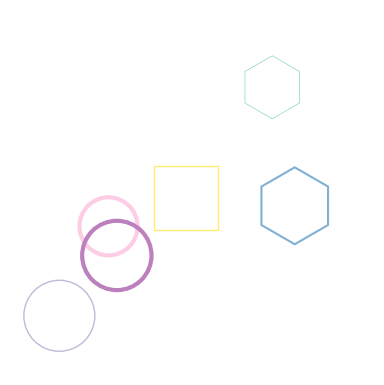[{"shape": "hexagon", "thickness": 0.5, "radius": 0.41, "center": [0.707, 0.773]}, {"shape": "circle", "thickness": 1, "radius": 0.46, "center": [0.154, 0.18]}, {"shape": "hexagon", "thickness": 1.5, "radius": 0.5, "center": [0.766, 0.465]}, {"shape": "circle", "thickness": 3, "radius": 0.38, "center": [0.282, 0.412]}, {"shape": "circle", "thickness": 3, "radius": 0.45, "center": [0.303, 0.336]}, {"shape": "square", "thickness": 1, "radius": 0.41, "center": [0.483, 0.486]}]